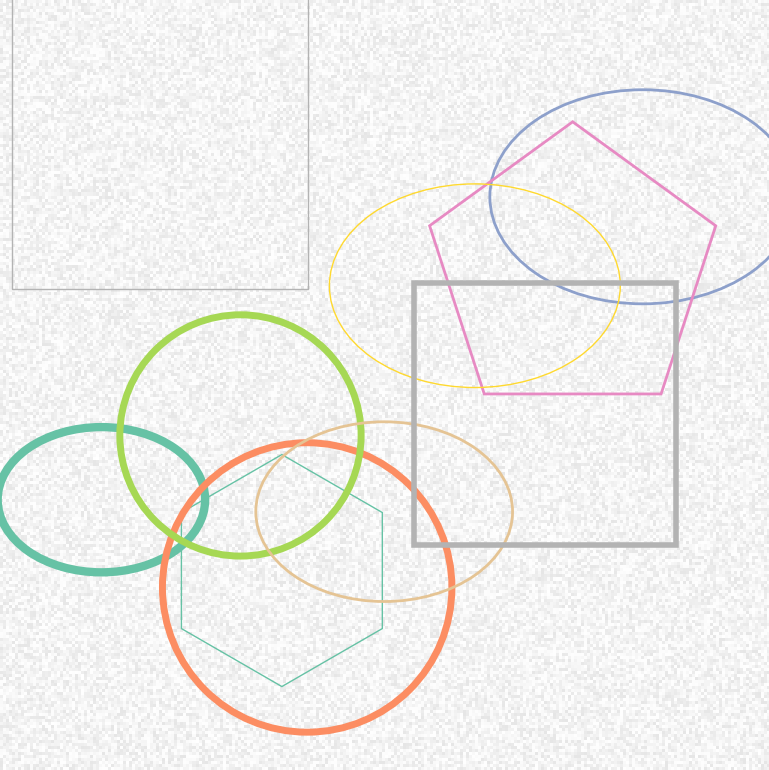[{"shape": "oval", "thickness": 3, "radius": 0.67, "center": [0.132, 0.351]}, {"shape": "hexagon", "thickness": 0.5, "radius": 0.75, "center": [0.366, 0.259]}, {"shape": "circle", "thickness": 2.5, "radius": 0.94, "center": [0.399, 0.237]}, {"shape": "oval", "thickness": 1, "radius": 0.99, "center": [0.835, 0.744]}, {"shape": "pentagon", "thickness": 1, "radius": 0.98, "center": [0.744, 0.646]}, {"shape": "circle", "thickness": 2.5, "radius": 0.78, "center": [0.312, 0.435]}, {"shape": "oval", "thickness": 0.5, "radius": 0.94, "center": [0.617, 0.629]}, {"shape": "oval", "thickness": 1, "radius": 0.83, "center": [0.499, 0.336]}, {"shape": "square", "thickness": 2, "radius": 0.85, "center": [0.708, 0.462]}, {"shape": "square", "thickness": 0.5, "radius": 0.96, "center": [0.208, 0.817]}]